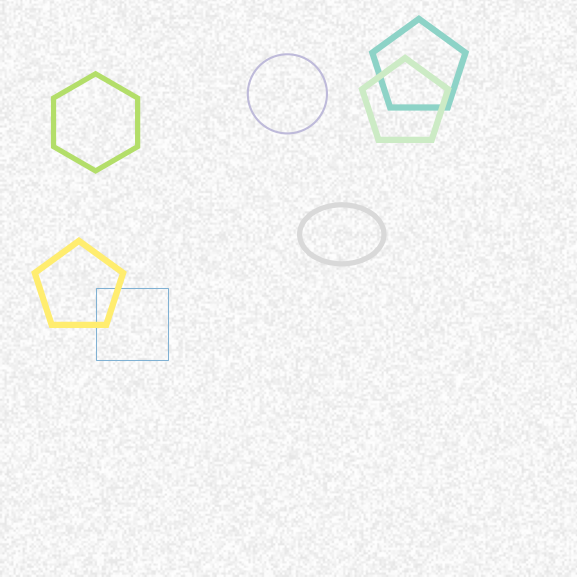[{"shape": "pentagon", "thickness": 3, "radius": 0.42, "center": [0.725, 0.882]}, {"shape": "circle", "thickness": 1, "radius": 0.34, "center": [0.498, 0.837]}, {"shape": "square", "thickness": 0.5, "radius": 0.31, "center": [0.229, 0.438]}, {"shape": "hexagon", "thickness": 2.5, "radius": 0.42, "center": [0.166, 0.787]}, {"shape": "oval", "thickness": 2.5, "radius": 0.37, "center": [0.592, 0.593]}, {"shape": "pentagon", "thickness": 3, "radius": 0.39, "center": [0.701, 0.82]}, {"shape": "pentagon", "thickness": 3, "radius": 0.4, "center": [0.137, 0.502]}]